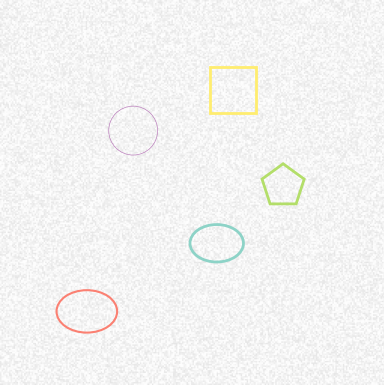[{"shape": "oval", "thickness": 2, "radius": 0.35, "center": [0.563, 0.368]}, {"shape": "oval", "thickness": 1.5, "radius": 0.39, "center": [0.226, 0.191]}, {"shape": "pentagon", "thickness": 2, "radius": 0.29, "center": [0.735, 0.517]}, {"shape": "circle", "thickness": 0.5, "radius": 0.32, "center": [0.346, 0.661]}, {"shape": "square", "thickness": 2, "radius": 0.3, "center": [0.605, 0.766]}]